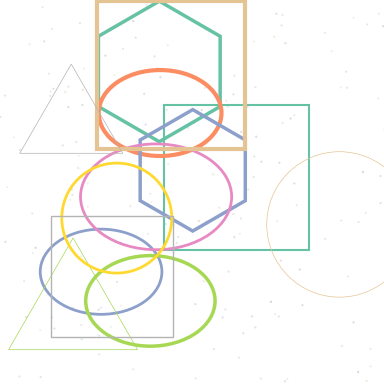[{"shape": "hexagon", "thickness": 2.5, "radius": 0.91, "center": [0.414, 0.815]}, {"shape": "square", "thickness": 1.5, "radius": 0.94, "center": [0.614, 0.538]}, {"shape": "oval", "thickness": 3, "radius": 0.8, "center": [0.416, 0.706]}, {"shape": "oval", "thickness": 2, "radius": 0.79, "center": [0.263, 0.294]}, {"shape": "hexagon", "thickness": 2.5, "radius": 0.79, "center": [0.501, 0.558]}, {"shape": "oval", "thickness": 2, "radius": 0.98, "center": [0.405, 0.489]}, {"shape": "oval", "thickness": 2.5, "radius": 0.84, "center": [0.391, 0.218]}, {"shape": "triangle", "thickness": 0.5, "radius": 0.97, "center": [0.19, 0.188]}, {"shape": "circle", "thickness": 2, "radius": 0.71, "center": [0.303, 0.434]}, {"shape": "square", "thickness": 3, "radius": 0.96, "center": [0.444, 0.805]}, {"shape": "circle", "thickness": 0.5, "radius": 0.94, "center": [0.882, 0.417]}, {"shape": "triangle", "thickness": 0.5, "radius": 0.77, "center": [0.185, 0.679]}, {"shape": "square", "thickness": 1, "radius": 0.79, "center": [0.291, 0.282]}]